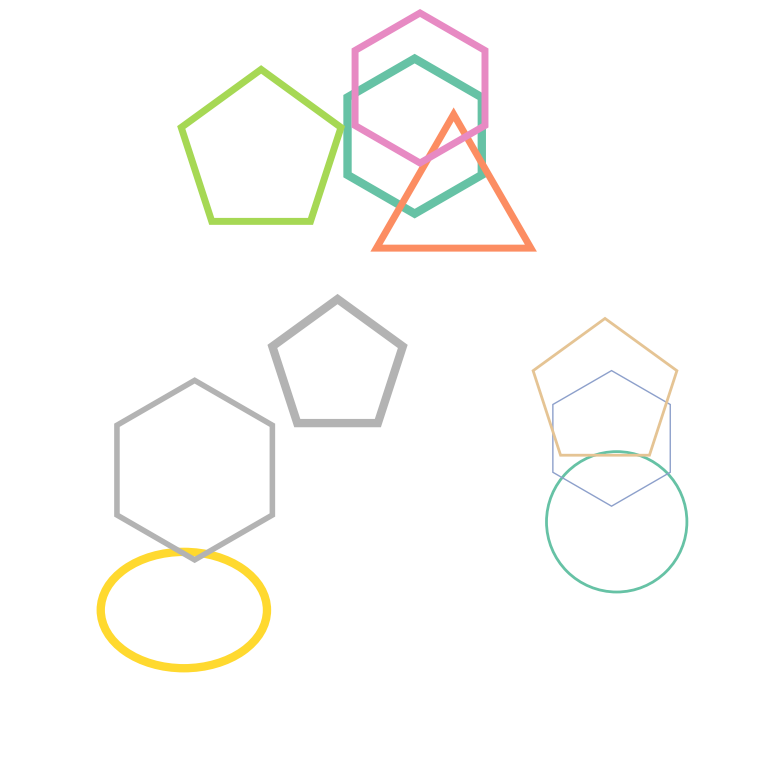[{"shape": "hexagon", "thickness": 3, "radius": 0.5, "center": [0.539, 0.823]}, {"shape": "circle", "thickness": 1, "radius": 0.46, "center": [0.801, 0.322]}, {"shape": "triangle", "thickness": 2.5, "radius": 0.58, "center": [0.589, 0.736]}, {"shape": "hexagon", "thickness": 0.5, "radius": 0.44, "center": [0.794, 0.431]}, {"shape": "hexagon", "thickness": 2.5, "radius": 0.49, "center": [0.545, 0.886]}, {"shape": "pentagon", "thickness": 2.5, "radius": 0.55, "center": [0.339, 0.801]}, {"shape": "oval", "thickness": 3, "radius": 0.54, "center": [0.239, 0.208]}, {"shape": "pentagon", "thickness": 1, "radius": 0.49, "center": [0.786, 0.488]}, {"shape": "pentagon", "thickness": 3, "radius": 0.45, "center": [0.438, 0.523]}, {"shape": "hexagon", "thickness": 2, "radius": 0.58, "center": [0.253, 0.389]}]